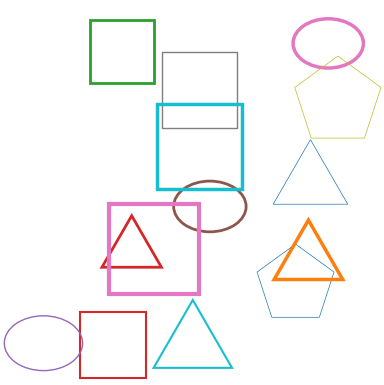[{"shape": "pentagon", "thickness": 0.5, "radius": 0.53, "center": [0.768, 0.261]}, {"shape": "triangle", "thickness": 0.5, "radius": 0.56, "center": [0.806, 0.525]}, {"shape": "triangle", "thickness": 2.5, "radius": 0.51, "center": [0.801, 0.325]}, {"shape": "square", "thickness": 2, "radius": 0.41, "center": [0.317, 0.866]}, {"shape": "triangle", "thickness": 2, "radius": 0.45, "center": [0.342, 0.35]}, {"shape": "square", "thickness": 1.5, "radius": 0.43, "center": [0.293, 0.104]}, {"shape": "oval", "thickness": 1, "radius": 0.51, "center": [0.113, 0.109]}, {"shape": "oval", "thickness": 2, "radius": 0.47, "center": [0.545, 0.464]}, {"shape": "square", "thickness": 3, "radius": 0.59, "center": [0.4, 0.354]}, {"shape": "oval", "thickness": 2.5, "radius": 0.46, "center": [0.853, 0.887]}, {"shape": "square", "thickness": 1, "radius": 0.49, "center": [0.519, 0.767]}, {"shape": "pentagon", "thickness": 0.5, "radius": 0.59, "center": [0.878, 0.737]}, {"shape": "square", "thickness": 2.5, "radius": 0.55, "center": [0.519, 0.62]}, {"shape": "triangle", "thickness": 1.5, "radius": 0.59, "center": [0.501, 0.103]}]